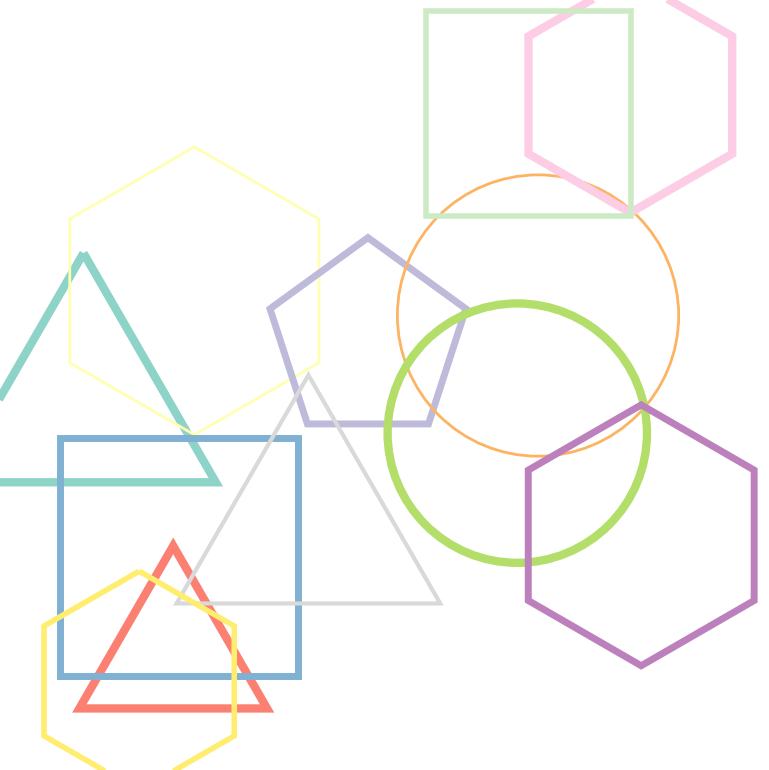[{"shape": "triangle", "thickness": 3, "radius": 0.99, "center": [0.108, 0.473]}, {"shape": "hexagon", "thickness": 1, "radius": 0.93, "center": [0.252, 0.622]}, {"shape": "pentagon", "thickness": 2.5, "radius": 0.67, "center": [0.478, 0.558]}, {"shape": "triangle", "thickness": 3, "radius": 0.7, "center": [0.225, 0.15]}, {"shape": "square", "thickness": 2.5, "radius": 0.77, "center": [0.232, 0.277]}, {"shape": "circle", "thickness": 1, "radius": 0.91, "center": [0.699, 0.59]}, {"shape": "circle", "thickness": 3, "radius": 0.84, "center": [0.672, 0.437]}, {"shape": "hexagon", "thickness": 3, "radius": 0.76, "center": [0.819, 0.877]}, {"shape": "triangle", "thickness": 1.5, "radius": 0.99, "center": [0.401, 0.315]}, {"shape": "hexagon", "thickness": 2.5, "radius": 0.85, "center": [0.833, 0.305]}, {"shape": "square", "thickness": 2, "radius": 0.67, "center": [0.686, 0.852]}, {"shape": "hexagon", "thickness": 2, "radius": 0.71, "center": [0.181, 0.116]}]